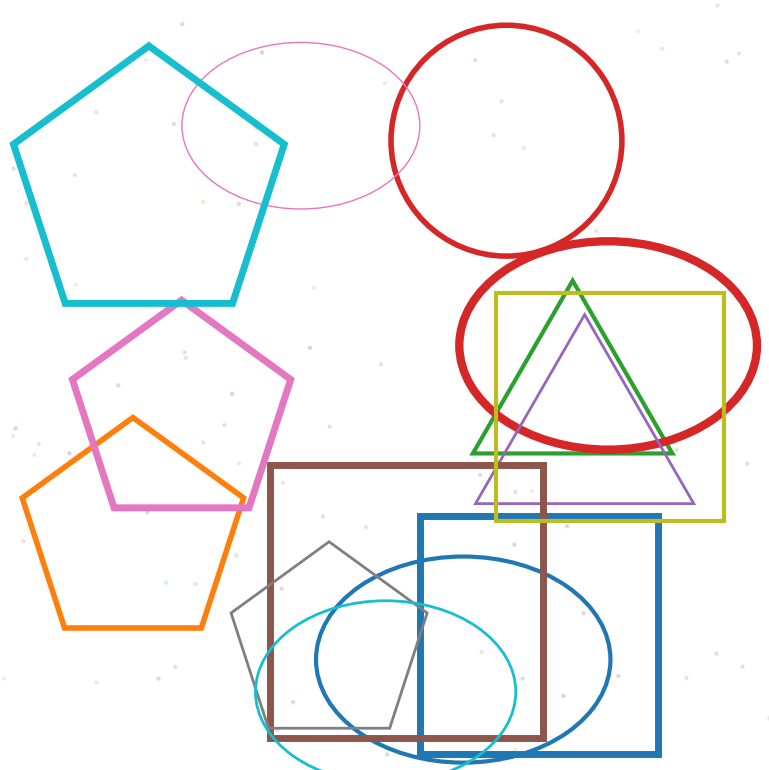[{"shape": "square", "thickness": 2.5, "radius": 0.77, "center": [0.7, 0.176]}, {"shape": "oval", "thickness": 1.5, "radius": 0.96, "center": [0.602, 0.143]}, {"shape": "pentagon", "thickness": 2, "radius": 0.76, "center": [0.173, 0.307]}, {"shape": "triangle", "thickness": 1.5, "radius": 0.75, "center": [0.744, 0.486]}, {"shape": "oval", "thickness": 3, "radius": 0.97, "center": [0.79, 0.551]}, {"shape": "circle", "thickness": 2, "radius": 0.75, "center": [0.658, 0.817]}, {"shape": "triangle", "thickness": 1, "radius": 0.82, "center": [0.759, 0.428]}, {"shape": "square", "thickness": 2.5, "radius": 0.89, "center": [0.528, 0.219]}, {"shape": "pentagon", "thickness": 2.5, "radius": 0.75, "center": [0.236, 0.461]}, {"shape": "oval", "thickness": 0.5, "radius": 0.77, "center": [0.391, 0.837]}, {"shape": "pentagon", "thickness": 1, "radius": 0.67, "center": [0.427, 0.163]}, {"shape": "square", "thickness": 1.5, "radius": 0.74, "center": [0.792, 0.471]}, {"shape": "pentagon", "thickness": 2.5, "radius": 0.92, "center": [0.193, 0.756]}, {"shape": "oval", "thickness": 1, "radius": 0.85, "center": [0.501, 0.101]}]